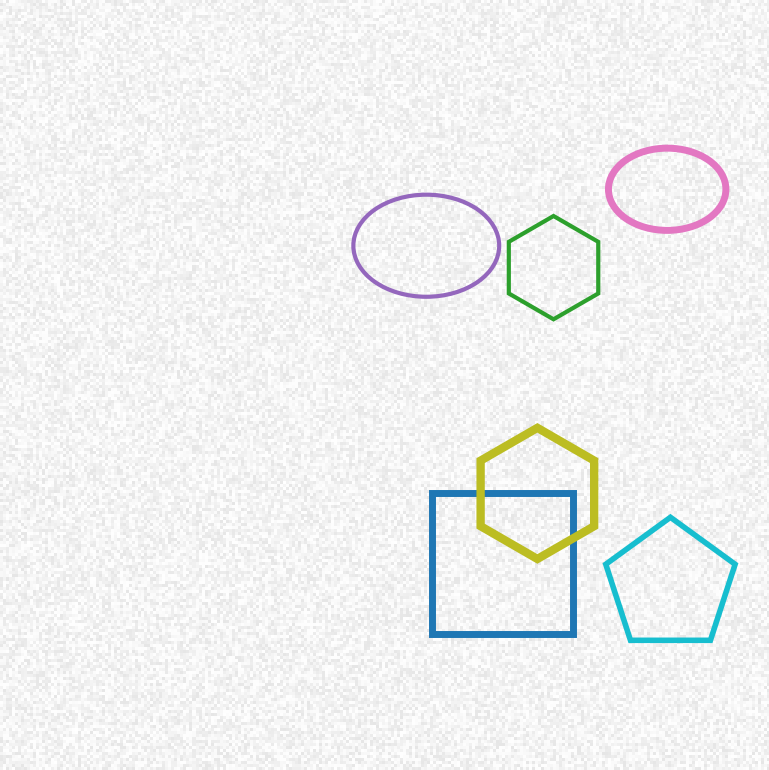[{"shape": "square", "thickness": 2.5, "radius": 0.46, "center": [0.652, 0.268]}, {"shape": "hexagon", "thickness": 1.5, "radius": 0.34, "center": [0.719, 0.652]}, {"shape": "oval", "thickness": 1.5, "radius": 0.47, "center": [0.554, 0.681]}, {"shape": "oval", "thickness": 2.5, "radius": 0.38, "center": [0.866, 0.754]}, {"shape": "hexagon", "thickness": 3, "radius": 0.43, "center": [0.698, 0.359]}, {"shape": "pentagon", "thickness": 2, "radius": 0.44, "center": [0.871, 0.24]}]